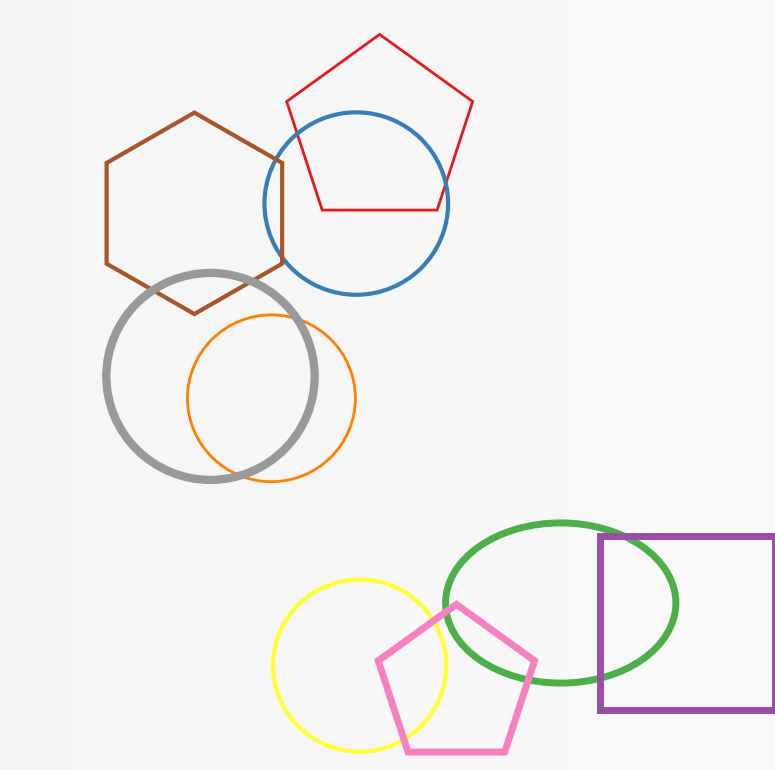[{"shape": "pentagon", "thickness": 1, "radius": 0.63, "center": [0.49, 0.829]}, {"shape": "circle", "thickness": 1.5, "radius": 0.59, "center": [0.46, 0.736]}, {"shape": "oval", "thickness": 2.5, "radius": 0.74, "center": [0.724, 0.217]}, {"shape": "square", "thickness": 2.5, "radius": 0.56, "center": [0.887, 0.191]}, {"shape": "circle", "thickness": 1, "radius": 0.54, "center": [0.35, 0.483]}, {"shape": "circle", "thickness": 1.5, "radius": 0.56, "center": [0.464, 0.136]}, {"shape": "hexagon", "thickness": 1.5, "radius": 0.65, "center": [0.251, 0.723]}, {"shape": "pentagon", "thickness": 2.5, "radius": 0.53, "center": [0.589, 0.109]}, {"shape": "circle", "thickness": 3, "radius": 0.67, "center": [0.272, 0.511]}]